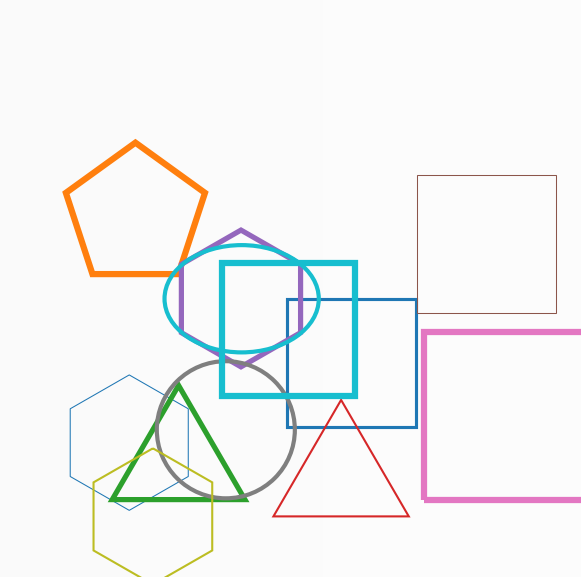[{"shape": "square", "thickness": 1.5, "radius": 0.55, "center": [0.604, 0.371]}, {"shape": "hexagon", "thickness": 0.5, "radius": 0.59, "center": [0.222, 0.233]}, {"shape": "pentagon", "thickness": 3, "radius": 0.63, "center": [0.233, 0.626]}, {"shape": "triangle", "thickness": 2.5, "radius": 0.66, "center": [0.307, 0.2]}, {"shape": "triangle", "thickness": 1, "radius": 0.67, "center": [0.587, 0.172]}, {"shape": "hexagon", "thickness": 2.5, "radius": 0.59, "center": [0.415, 0.482]}, {"shape": "square", "thickness": 0.5, "radius": 0.6, "center": [0.837, 0.576]}, {"shape": "square", "thickness": 3, "radius": 0.73, "center": [0.876, 0.279]}, {"shape": "circle", "thickness": 2, "radius": 0.59, "center": [0.389, 0.255]}, {"shape": "hexagon", "thickness": 1, "radius": 0.59, "center": [0.263, 0.105]}, {"shape": "square", "thickness": 3, "radius": 0.57, "center": [0.496, 0.428]}, {"shape": "oval", "thickness": 2, "radius": 0.66, "center": [0.416, 0.482]}]